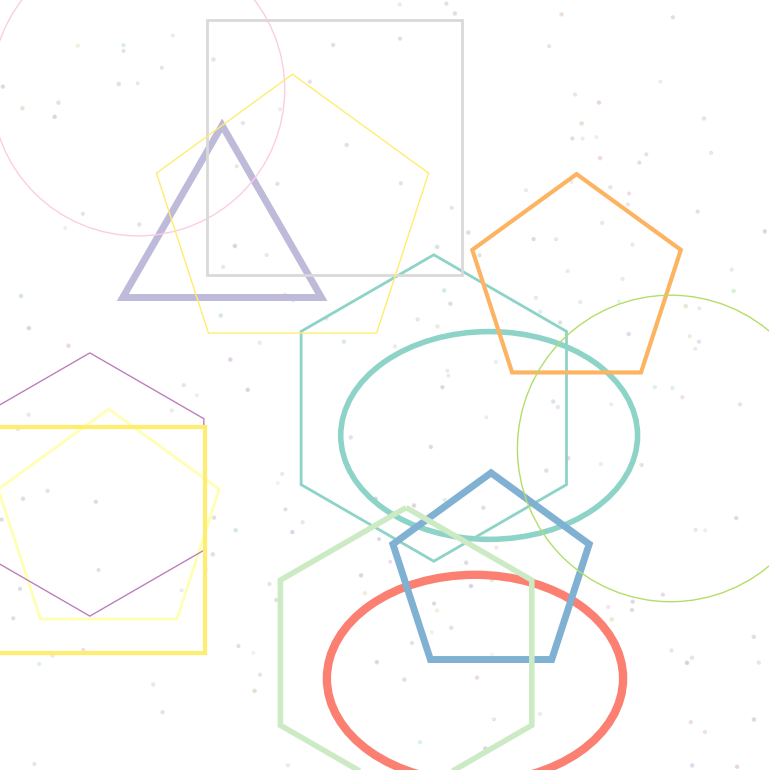[{"shape": "oval", "thickness": 2, "radius": 0.96, "center": [0.635, 0.434]}, {"shape": "hexagon", "thickness": 1, "radius": 0.99, "center": [0.563, 0.47]}, {"shape": "pentagon", "thickness": 1, "radius": 0.75, "center": [0.141, 0.318]}, {"shape": "triangle", "thickness": 2.5, "radius": 0.74, "center": [0.288, 0.688]}, {"shape": "oval", "thickness": 3, "radius": 0.96, "center": [0.617, 0.119]}, {"shape": "pentagon", "thickness": 2.5, "radius": 0.67, "center": [0.638, 0.252]}, {"shape": "pentagon", "thickness": 1.5, "radius": 0.71, "center": [0.749, 0.632]}, {"shape": "circle", "thickness": 0.5, "radius": 1.0, "center": [0.871, 0.418]}, {"shape": "circle", "thickness": 0.5, "radius": 0.95, "center": [0.179, 0.884]}, {"shape": "square", "thickness": 1, "radius": 0.83, "center": [0.434, 0.808]}, {"shape": "hexagon", "thickness": 0.5, "radius": 0.85, "center": [0.117, 0.371]}, {"shape": "hexagon", "thickness": 2, "radius": 0.94, "center": [0.527, 0.152]}, {"shape": "square", "thickness": 1.5, "radius": 0.73, "center": [0.12, 0.299]}, {"shape": "pentagon", "thickness": 0.5, "radius": 0.93, "center": [0.38, 0.718]}]